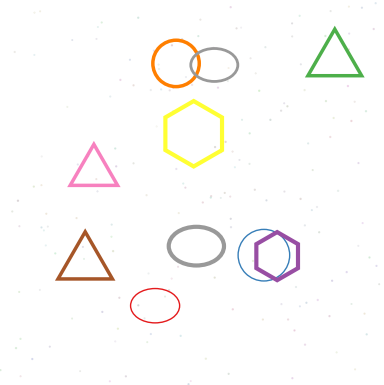[{"shape": "oval", "thickness": 1, "radius": 0.32, "center": [0.403, 0.206]}, {"shape": "circle", "thickness": 1, "radius": 0.33, "center": [0.685, 0.337]}, {"shape": "triangle", "thickness": 2.5, "radius": 0.4, "center": [0.87, 0.844]}, {"shape": "hexagon", "thickness": 3, "radius": 0.31, "center": [0.72, 0.335]}, {"shape": "circle", "thickness": 2.5, "radius": 0.3, "center": [0.457, 0.835]}, {"shape": "hexagon", "thickness": 3, "radius": 0.42, "center": [0.503, 0.653]}, {"shape": "triangle", "thickness": 2.5, "radius": 0.41, "center": [0.221, 0.316]}, {"shape": "triangle", "thickness": 2.5, "radius": 0.36, "center": [0.244, 0.554]}, {"shape": "oval", "thickness": 2, "radius": 0.31, "center": [0.557, 0.831]}, {"shape": "oval", "thickness": 3, "radius": 0.36, "center": [0.51, 0.361]}]